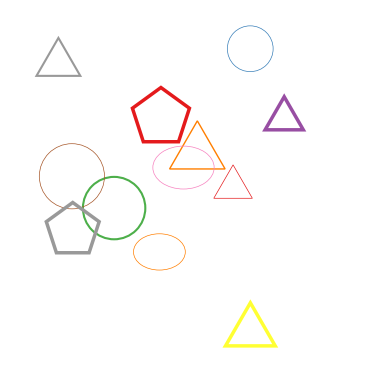[{"shape": "pentagon", "thickness": 2.5, "radius": 0.39, "center": [0.418, 0.695]}, {"shape": "triangle", "thickness": 0.5, "radius": 0.29, "center": [0.605, 0.514]}, {"shape": "circle", "thickness": 0.5, "radius": 0.3, "center": [0.65, 0.873]}, {"shape": "circle", "thickness": 1.5, "radius": 0.41, "center": [0.296, 0.46]}, {"shape": "triangle", "thickness": 2.5, "radius": 0.29, "center": [0.738, 0.691]}, {"shape": "triangle", "thickness": 1, "radius": 0.42, "center": [0.513, 0.603]}, {"shape": "oval", "thickness": 0.5, "radius": 0.34, "center": [0.414, 0.346]}, {"shape": "triangle", "thickness": 2.5, "radius": 0.37, "center": [0.65, 0.139]}, {"shape": "circle", "thickness": 0.5, "radius": 0.42, "center": [0.187, 0.542]}, {"shape": "oval", "thickness": 0.5, "radius": 0.4, "center": [0.477, 0.565]}, {"shape": "triangle", "thickness": 1.5, "radius": 0.33, "center": [0.152, 0.836]}, {"shape": "pentagon", "thickness": 2.5, "radius": 0.36, "center": [0.189, 0.402]}]